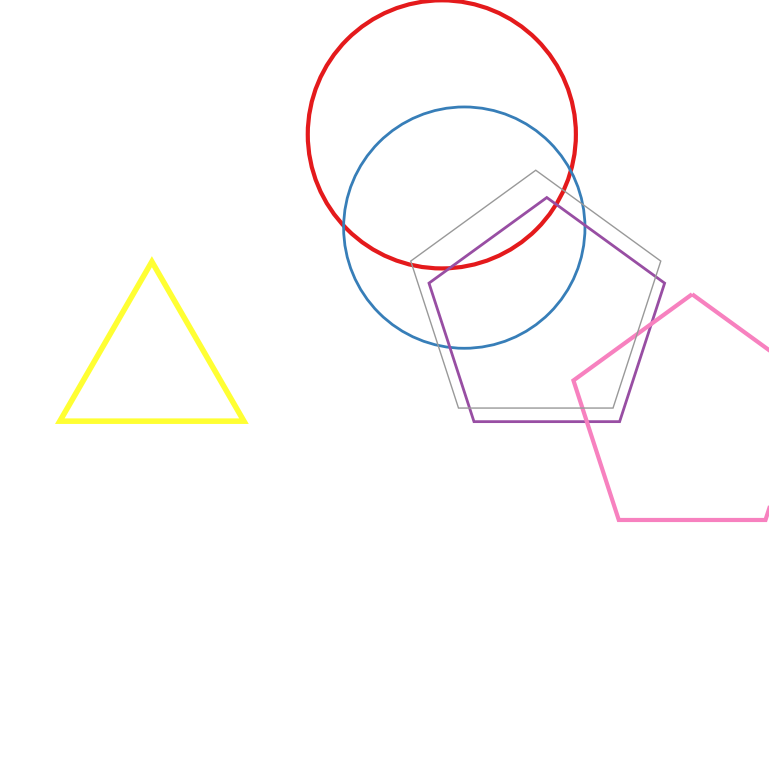[{"shape": "circle", "thickness": 1.5, "radius": 0.87, "center": [0.574, 0.825]}, {"shape": "circle", "thickness": 1, "radius": 0.78, "center": [0.603, 0.704]}, {"shape": "pentagon", "thickness": 1, "radius": 0.8, "center": [0.71, 0.583]}, {"shape": "triangle", "thickness": 2, "radius": 0.69, "center": [0.197, 0.522]}, {"shape": "pentagon", "thickness": 1.5, "radius": 0.81, "center": [0.899, 0.456]}, {"shape": "pentagon", "thickness": 0.5, "radius": 0.85, "center": [0.696, 0.608]}]